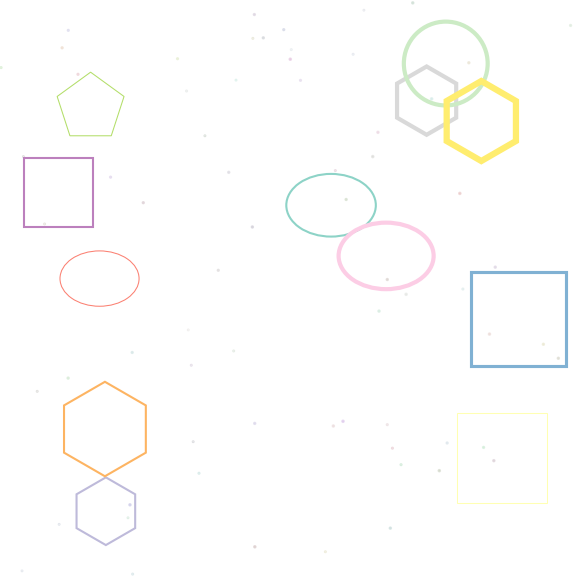[{"shape": "oval", "thickness": 1, "radius": 0.39, "center": [0.573, 0.644]}, {"shape": "square", "thickness": 0.5, "radius": 0.39, "center": [0.869, 0.207]}, {"shape": "hexagon", "thickness": 1, "radius": 0.29, "center": [0.183, 0.114]}, {"shape": "oval", "thickness": 0.5, "radius": 0.34, "center": [0.172, 0.517]}, {"shape": "square", "thickness": 1.5, "radius": 0.41, "center": [0.898, 0.447]}, {"shape": "hexagon", "thickness": 1, "radius": 0.41, "center": [0.182, 0.256]}, {"shape": "pentagon", "thickness": 0.5, "radius": 0.3, "center": [0.157, 0.813]}, {"shape": "oval", "thickness": 2, "radius": 0.41, "center": [0.669, 0.556]}, {"shape": "hexagon", "thickness": 2, "radius": 0.3, "center": [0.739, 0.825]}, {"shape": "square", "thickness": 1, "radius": 0.3, "center": [0.101, 0.666]}, {"shape": "circle", "thickness": 2, "radius": 0.36, "center": [0.772, 0.889]}, {"shape": "hexagon", "thickness": 3, "radius": 0.35, "center": [0.833, 0.79]}]